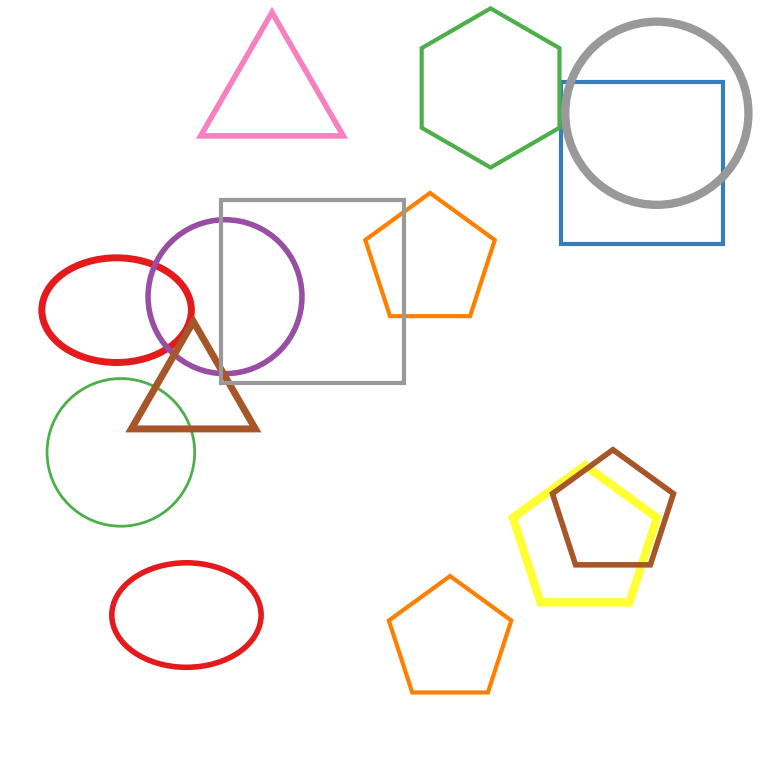[{"shape": "oval", "thickness": 2, "radius": 0.48, "center": [0.242, 0.201]}, {"shape": "oval", "thickness": 2.5, "radius": 0.49, "center": [0.151, 0.597]}, {"shape": "square", "thickness": 1.5, "radius": 0.53, "center": [0.833, 0.788]}, {"shape": "hexagon", "thickness": 1.5, "radius": 0.52, "center": [0.637, 0.886]}, {"shape": "circle", "thickness": 1, "radius": 0.48, "center": [0.157, 0.413]}, {"shape": "circle", "thickness": 2, "radius": 0.5, "center": [0.292, 0.615]}, {"shape": "pentagon", "thickness": 1.5, "radius": 0.44, "center": [0.558, 0.661]}, {"shape": "pentagon", "thickness": 1.5, "radius": 0.42, "center": [0.585, 0.168]}, {"shape": "pentagon", "thickness": 3, "radius": 0.49, "center": [0.76, 0.297]}, {"shape": "pentagon", "thickness": 2, "radius": 0.41, "center": [0.796, 0.333]}, {"shape": "triangle", "thickness": 2.5, "radius": 0.47, "center": [0.251, 0.489]}, {"shape": "triangle", "thickness": 2, "radius": 0.53, "center": [0.353, 0.877]}, {"shape": "square", "thickness": 1.5, "radius": 0.59, "center": [0.406, 0.622]}, {"shape": "circle", "thickness": 3, "radius": 0.59, "center": [0.853, 0.853]}]